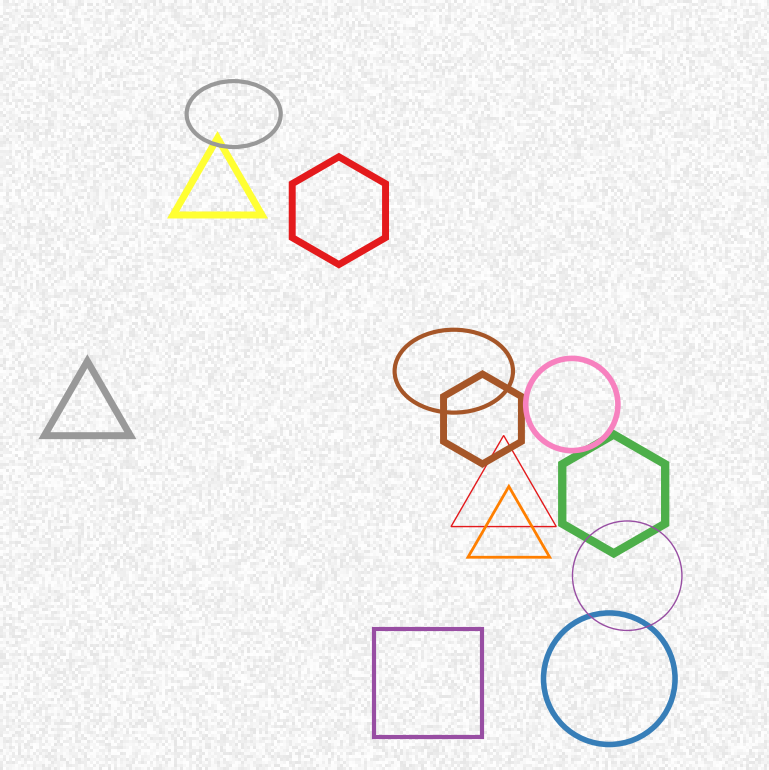[{"shape": "triangle", "thickness": 0.5, "radius": 0.39, "center": [0.654, 0.356]}, {"shape": "hexagon", "thickness": 2.5, "radius": 0.35, "center": [0.44, 0.726]}, {"shape": "circle", "thickness": 2, "radius": 0.43, "center": [0.791, 0.119]}, {"shape": "hexagon", "thickness": 3, "radius": 0.39, "center": [0.797, 0.359]}, {"shape": "circle", "thickness": 0.5, "radius": 0.36, "center": [0.815, 0.252]}, {"shape": "square", "thickness": 1.5, "radius": 0.35, "center": [0.556, 0.113]}, {"shape": "triangle", "thickness": 1, "radius": 0.31, "center": [0.661, 0.307]}, {"shape": "triangle", "thickness": 2.5, "radius": 0.33, "center": [0.282, 0.754]}, {"shape": "hexagon", "thickness": 2.5, "radius": 0.29, "center": [0.627, 0.456]}, {"shape": "oval", "thickness": 1.5, "radius": 0.38, "center": [0.589, 0.518]}, {"shape": "circle", "thickness": 2, "radius": 0.3, "center": [0.743, 0.475]}, {"shape": "oval", "thickness": 1.5, "radius": 0.31, "center": [0.303, 0.852]}, {"shape": "triangle", "thickness": 2.5, "radius": 0.32, "center": [0.113, 0.466]}]